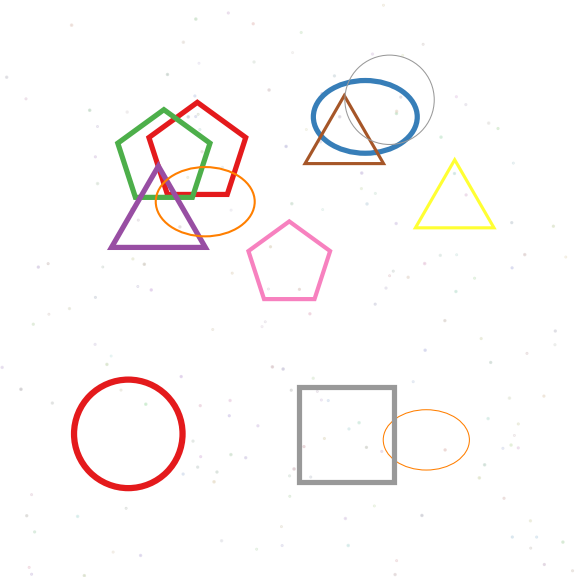[{"shape": "circle", "thickness": 3, "radius": 0.47, "center": [0.222, 0.248]}, {"shape": "pentagon", "thickness": 2.5, "radius": 0.44, "center": [0.342, 0.734]}, {"shape": "oval", "thickness": 2.5, "radius": 0.45, "center": [0.633, 0.797]}, {"shape": "pentagon", "thickness": 2.5, "radius": 0.42, "center": [0.284, 0.725]}, {"shape": "triangle", "thickness": 2.5, "radius": 0.47, "center": [0.274, 0.618]}, {"shape": "oval", "thickness": 0.5, "radius": 0.37, "center": [0.738, 0.237]}, {"shape": "oval", "thickness": 1, "radius": 0.43, "center": [0.355, 0.65]}, {"shape": "triangle", "thickness": 1.5, "radius": 0.39, "center": [0.787, 0.644]}, {"shape": "triangle", "thickness": 1.5, "radius": 0.39, "center": [0.596, 0.755]}, {"shape": "pentagon", "thickness": 2, "radius": 0.37, "center": [0.501, 0.541]}, {"shape": "circle", "thickness": 0.5, "radius": 0.39, "center": [0.675, 0.826]}, {"shape": "square", "thickness": 2.5, "radius": 0.41, "center": [0.6, 0.247]}]